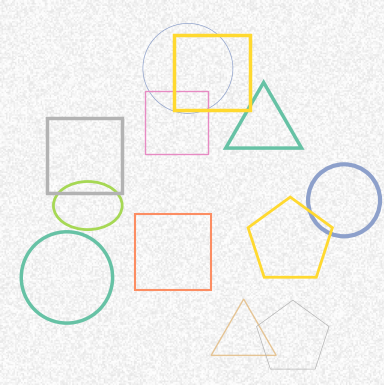[{"shape": "circle", "thickness": 2.5, "radius": 0.59, "center": [0.174, 0.279]}, {"shape": "triangle", "thickness": 2.5, "radius": 0.57, "center": [0.685, 0.672]}, {"shape": "square", "thickness": 1.5, "radius": 0.49, "center": [0.449, 0.346]}, {"shape": "circle", "thickness": 0.5, "radius": 0.58, "center": [0.488, 0.822]}, {"shape": "circle", "thickness": 3, "radius": 0.47, "center": [0.894, 0.48]}, {"shape": "square", "thickness": 1, "radius": 0.41, "center": [0.458, 0.681]}, {"shape": "oval", "thickness": 2, "radius": 0.45, "center": [0.228, 0.466]}, {"shape": "pentagon", "thickness": 2, "radius": 0.58, "center": [0.754, 0.373]}, {"shape": "square", "thickness": 2.5, "radius": 0.49, "center": [0.551, 0.813]}, {"shape": "triangle", "thickness": 1, "radius": 0.49, "center": [0.633, 0.126]}, {"shape": "pentagon", "thickness": 0.5, "radius": 0.49, "center": [0.76, 0.121]}, {"shape": "square", "thickness": 2.5, "radius": 0.48, "center": [0.22, 0.597]}]